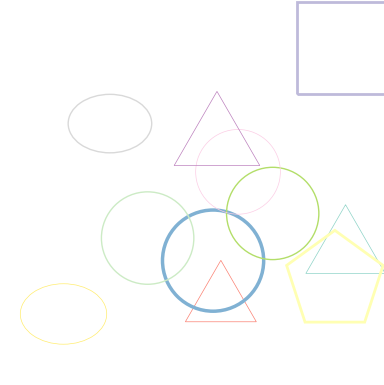[{"shape": "triangle", "thickness": 0.5, "radius": 0.6, "center": [0.898, 0.349]}, {"shape": "pentagon", "thickness": 2, "radius": 0.66, "center": [0.87, 0.27]}, {"shape": "square", "thickness": 2, "radius": 0.6, "center": [0.892, 0.875]}, {"shape": "triangle", "thickness": 0.5, "radius": 0.53, "center": [0.574, 0.217]}, {"shape": "circle", "thickness": 2.5, "radius": 0.66, "center": [0.553, 0.323]}, {"shape": "circle", "thickness": 1, "radius": 0.6, "center": [0.708, 0.446]}, {"shape": "circle", "thickness": 0.5, "radius": 0.55, "center": [0.618, 0.554]}, {"shape": "oval", "thickness": 1, "radius": 0.54, "center": [0.286, 0.679]}, {"shape": "triangle", "thickness": 0.5, "radius": 0.64, "center": [0.564, 0.634]}, {"shape": "circle", "thickness": 1, "radius": 0.6, "center": [0.383, 0.382]}, {"shape": "oval", "thickness": 0.5, "radius": 0.56, "center": [0.165, 0.184]}]